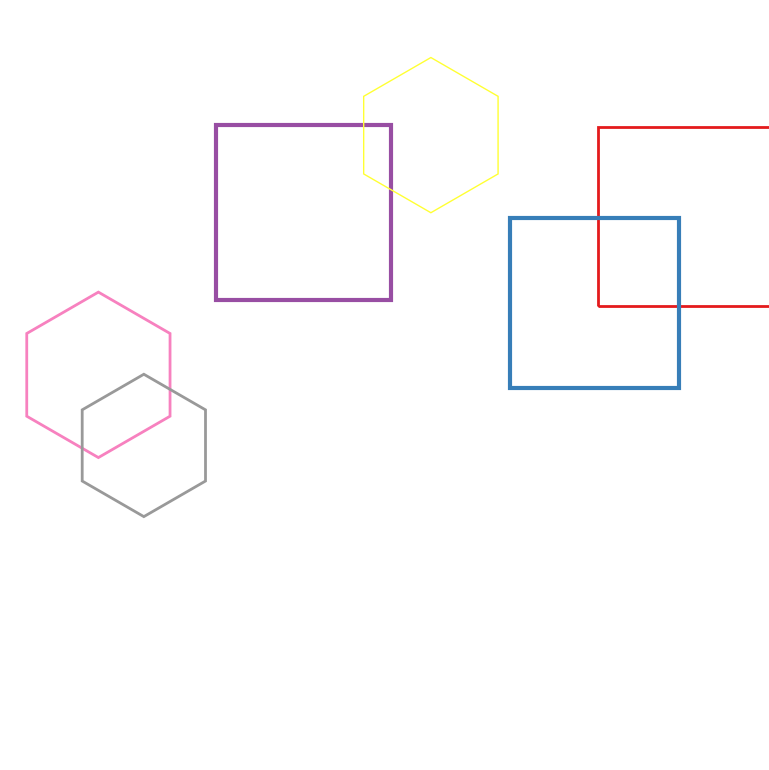[{"shape": "square", "thickness": 1, "radius": 0.58, "center": [0.893, 0.719]}, {"shape": "square", "thickness": 1.5, "radius": 0.55, "center": [0.772, 0.607]}, {"shape": "square", "thickness": 1.5, "radius": 0.57, "center": [0.394, 0.724]}, {"shape": "hexagon", "thickness": 0.5, "radius": 0.5, "center": [0.56, 0.825]}, {"shape": "hexagon", "thickness": 1, "radius": 0.54, "center": [0.128, 0.513]}, {"shape": "hexagon", "thickness": 1, "radius": 0.46, "center": [0.187, 0.422]}]